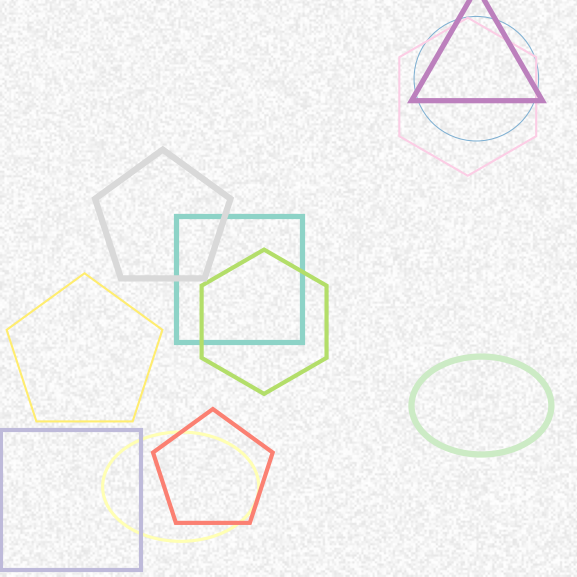[{"shape": "square", "thickness": 2.5, "radius": 0.55, "center": [0.414, 0.516]}, {"shape": "oval", "thickness": 1.5, "radius": 0.68, "center": [0.313, 0.156]}, {"shape": "square", "thickness": 2, "radius": 0.61, "center": [0.123, 0.133]}, {"shape": "pentagon", "thickness": 2, "radius": 0.54, "center": [0.369, 0.182]}, {"shape": "circle", "thickness": 0.5, "radius": 0.54, "center": [0.825, 0.863]}, {"shape": "hexagon", "thickness": 2, "radius": 0.62, "center": [0.457, 0.442]}, {"shape": "hexagon", "thickness": 1, "radius": 0.68, "center": [0.81, 0.832]}, {"shape": "pentagon", "thickness": 3, "radius": 0.62, "center": [0.282, 0.617]}, {"shape": "triangle", "thickness": 2.5, "radius": 0.65, "center": [0.826, 0.89]}, {"shape": "oval", "thickness": 3, "radius": 0.61, "center": [0.834, 0.297]}, {"shape": "pentagon", "thickness": 1, "radius": 0.71, "center": [0.146, 0.384]}]